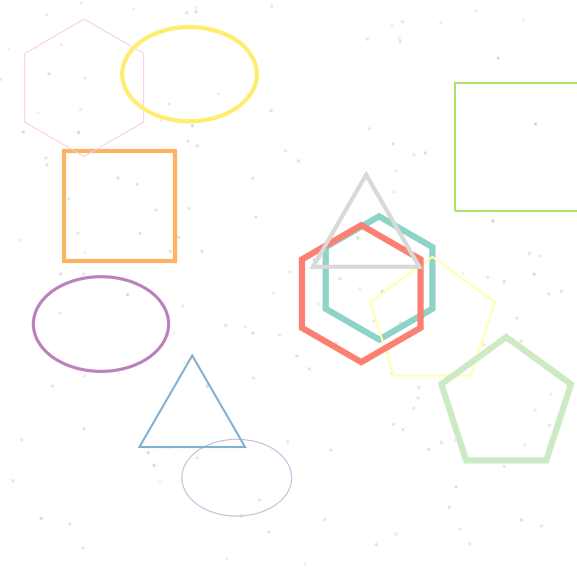[{"shape": "hexagon", "thickness": 3, "radius": 0.53, "center": [0.656, 0.518]}, {"shape": "pentagon", "thickness": 1, "radius": 0.57, "center": [0.749, 0.441]}, {"shape": "oval", "thickness": 0.5, "radius": 0.48, "center": [0.41, 0.172]}, {"shape": "hexagon", "thickness": 3, "radius": 0.59, "center": [0.626, 0.491]}, {"shape": "triangle", "thickness": 1, "radius": 0.53, "center": [0.333, 0.278]}, {"shape": "square", "thickness": 2, "radius": 0.48, "center": [0.207, 0.642]}, {"shape": "square", "thickness": 1, "radius": 0.55, "center": [0.899, 0.745]}, {"shape": "hexagon", "thickness": 0.5, "radius": 0.59, "center": [0.146, 0.847]}, {"shape": "triangle", "thickness": 2, "radius": 0.53, "center": [0.634, 0.59]}, {"shape": "oval", "thickness": 1.5, "radius": 0.59, "center": [0.175, 0.438]}, {"shape": "pentagon", "thickness": 3, "radius": 0.59, "center": [0.877, 0.297]}, {"shape": "oval", "thickness": 2, "radius": 0.58, "center": [0.328, 0.871]}]